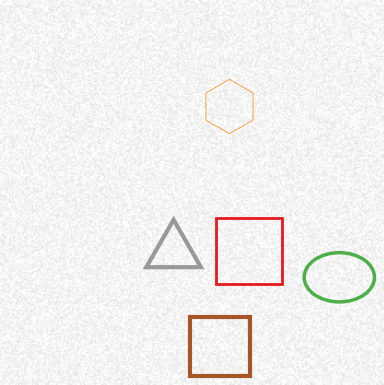[{"shape": "square", "thickness": 2, "radius": 0.43, "center": [0.647, 0.348]}, {"shape": "oval", "thickness": 2.5, "radius": 0.46, "center": [0.881, 0.28]}, {"shape": "hexagon", "thickness": 0.5, "radius": 0.35, "center": [0.596, 0.723]}, {"shape": "square", "thickness": 3, "radius": 0.39, "center": [0.571, 0.1]}, {"shape": "triangle", "thickness": 3, "radius": 0.41, "center": [0.451, 0.347]}]